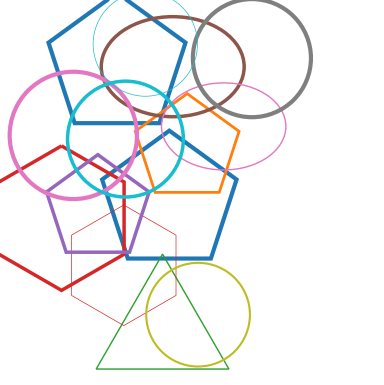[{"shape": "pentagon", "thickness": 3, "radius": 0.92, "center": [0.44, 0.477]}, {"shape": "pentagon", "thickness": 3, "radius": 0.94, "center": [0.304, 0.831]}, {"shape": "pentagon", "thickness": 2, "radius": 0.71, "center": [0.486, 0.615]}, {"shape": "triangle", "thickness": 1, "radius": 1.0, "center": [0.422, 0.141]}, {"shape": "hexagon", "thickness": 0.5, "radius": 0.78, "center": [0.322, 0.311]}, {"shape": "hexagon", "thickness": 2.5, "radius": 0.94, "center": [0.16, 0.433]}, {"shape": "pentagon", "thickness": 2.5, "radius": 0.7, "center": [0.254, 0.458]}, {"shape": "oval", "thickness": 2.5, "radius": 0.93, "center": [0.449, 0.827]}, {"shape": "oval", "thickness": 1, "radius": 0.81, "center": [0.581, 0.672]}, {"shape": "circle", "thickness": 3, "radius": 0.83, "center": [0.19, 0.648]}, {"shape": "circle", "thickness": 3, "radius": 0.77, "center": [0.654, 0.849]}, {"shape": "circle", "thickness": 1.5, "radius": 0.67, "center": [0.514, 0.183]}, {"shape": "circle", "thickness": 0.5, "radius": 0.68, "center": [0.377, 0.886]}, {"shape": "circle", "thickness": 2.5, "radius": 0.75, "center": [0.326, 0.639]}]